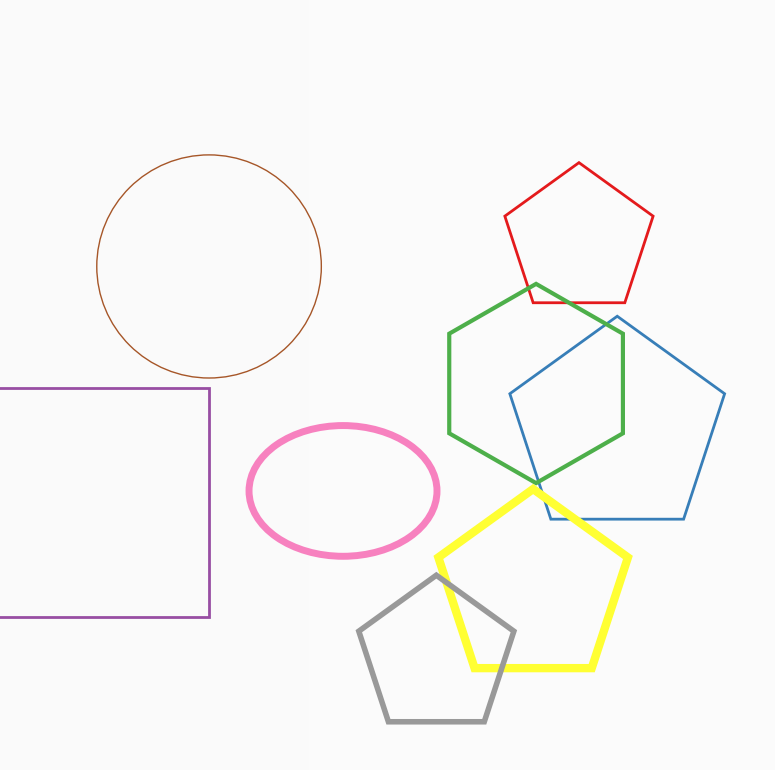[{"shape": "pentagon", "thickness": 1, "radius": 0.5, "center": [0.747, 0.688]}, {"shape": "pentagon", "thickness": 1, "radius": 0.73, "center": [0.796, 0.444]}, {"shape": "hexagon", "thickness": 1.5, "radius": 0.65, "center": [0.692, 0.502]}, {"shape": "square", "thickness": 1, "radius": 0.75, "center": [0.12, 0.347]}, {"shape": "pentagon", "thickness": 3, "radius": 0.64, "center": [0.688, 0.236]}, {"shape": "circle", "thickness": 0.5, "radius": 0.72, "center": [0.27, 0.654]}, {"shape": "oval", "thickness": 2.5, "radius": 0.61, "center": [0.443, 0.362]}, {"shape": "pentagon", "thickness": 2, "radius": 0.53, "center": [0.563, 0.148]}]